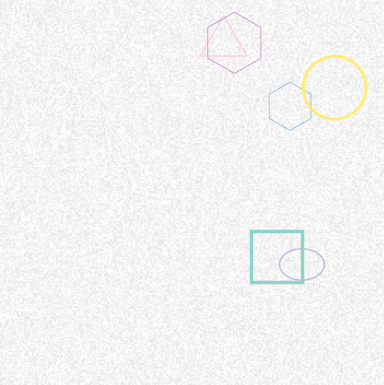[{"shape": "square", "thickness": 2.5, "radius": 0.33, "center": [0.719, 0.333]}, {"shape": "oval", "thickness": 1, "radius": 0.29, "center": [0.784, 0.313]}, {"shape": "hexagon", "thickness": 0.5, "radius": 0.31, "center": [0.753, 0.724]}, {"shape": "triangle", "thickness": 1, "radius": 0.35, "center": [0.581, 0.889]}, {"shape": "hexagon", "thickness": 0.5, "radius": 0.4, "center": [0.609, 0.889]}, {"shape": "circle", "thickness": 2, "radius": 0.41, "center": [0.869, 0.772]}]